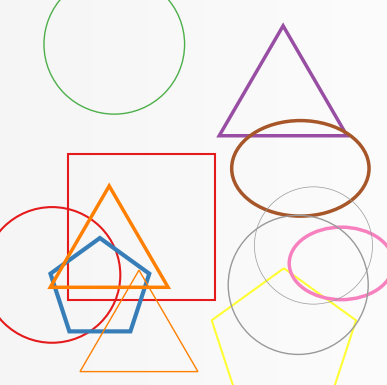[{"shape": "circle", "thickness": 1.5, "radius": 0.88, "center": [0.134, 0.286]}, {"shape": "square", "thickness": 1.5, "radius": 0.95, "center": [0.365, 0.411]}, {"shape": "pentagon", "thickness": 3, "radius": 0.67, "center": [0.258, 0.248]}, {"shape": "circle", "thickness": 1, "radius": 0.91, "center": [0.295, 0.885]}, {"shape": "triangle", "thickness": 2.5, "radius": 0.95, "center": [0.731, 0.743]}, {"shape": "triangle", "thickness": 2.5, "radius": 0.88, "center": [0.282, 0.342]}, {"shape": "triangle", "thickness": 1, "radius": 0.88, "center": [0.359, 0.123]}, {"shape": "pentagon", "thickness": 1.5, "radius": 0.98, "center": [0.733, 0.107]}, {"shape": "oval", "thickness": 2.5, "radius": 0.89, "center": [0.775, 0.563]}, {"shape": "oval", "thickness": 2.5, "radius": 0.67, "center": [0.881, 0.316]}, {"shape": "circle", "thickness": 0.5, "radius": 0.76, "center": [0.809, 0.362]}, {"shape": "circle", "thickness": 1, "radius": 0.9, "center": [0.77, 0.26]}]